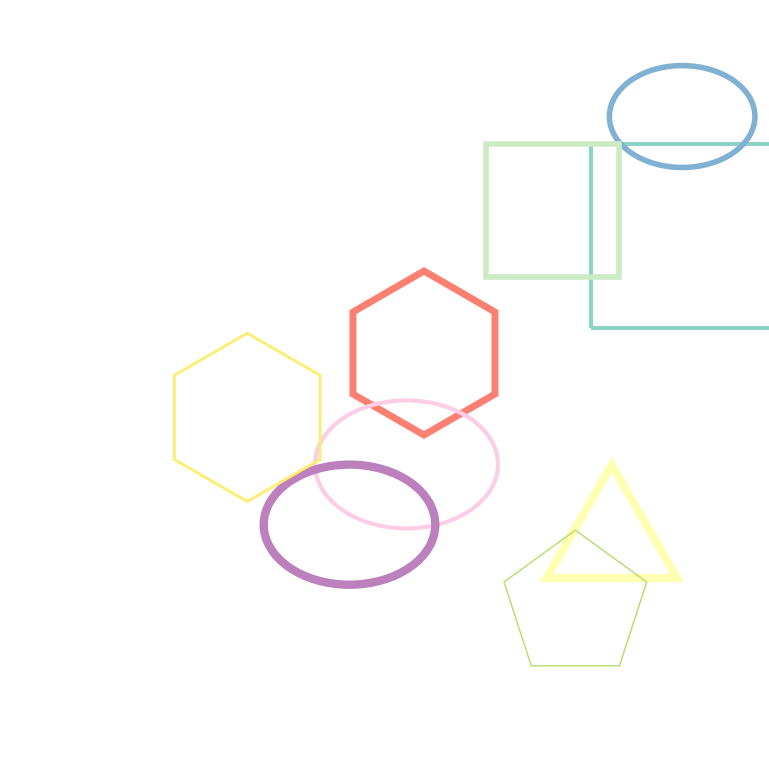[{"shape": "square", "thickness": 1.5, "radius": 0.6, "center": [0.886, 0.694]}, {"shape": "triangle", "thickness": 3, "radius": 0.49, "center": [0.794, 0.298]}, {"shape": "hexagon", "thickness": 2.5, "radius": 0.53, "center": [0.551, 0.542]}, {"shape": "oval", "thickness": 2, "radius": 0.47, "center": [0.886, 0.849]}, {"shape": "pentagon", "thickness": 0.5, "radius": 0.49, "center": [0.747, 0.214]}, {"shape": "oval", "thickness": 1.5, "radius": 0.59, "center": [0.528, 0.397]}, {"shape": "oval", "thickness": 3, "radius": 0.56, "center": [0.454, 0.319]}, {"shape": "square", "thickness": 2, "radius": 0.43, "center": [0.718, 0.727]}, {"shape": "hexagon", "thickness": 1, "radius": 0.55, "center": [0.321, 0.458]}]